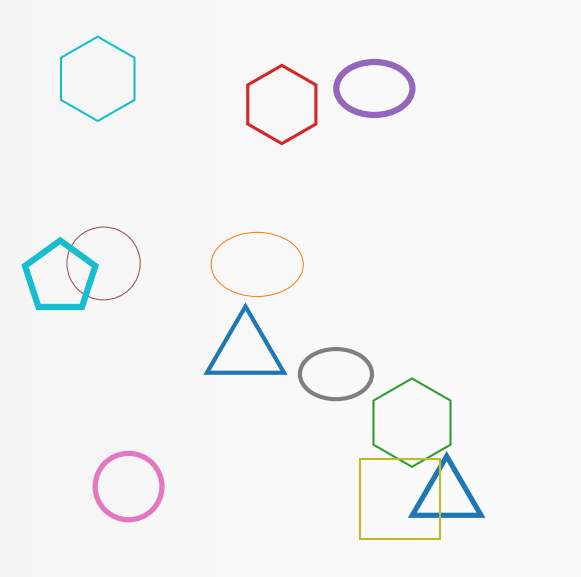[{"shape": "triangle", "thickness": 2, "radius": 0.38, "center": [0.422, 0.392]}, {"shape": "triangle", "thickness": 2.5, "radius": 0.34, "center": [0.768, 0.141]}, {"shape": "oval", "thickness": 0.5, "radius": 0.4, "center": [0.443, 0.541]}, {"shape": "hexagon", "thickness": 1, "radius": 0.38, "center": [0.709, 0.267]}, {"shape": "hexagon", "thickness": 1.5, "radius": 0.34, "center": [0.485, 0.818]}, {"shape": "oval", "thickness": 3, "radius": 0.33, "center": [0.644, 0.846]}, {"shape": "circle", "thickness": 0.5, "radius": 0.32, "center": [0.178, 0.543]}, {"shape": "circle", "thickness": 2.5, "radius": 0.29, "center": [0.221, 0.157]}, {"shape": "oval", "thickness": 2, "radius": 0.31, "center": [0.578, 0.351]}, {"shape": "square", "thickness": 1, "radius": 0.35, "center": [0.688, 0.136]}, {"shape": "hexagon", "thickness": 1, "radius": 0.37, "center": [0.168, 0.863]}, {"shape": "pentagon", "thickness": 3, "radius": 0.32, "center": [0.104, 0.519]}]